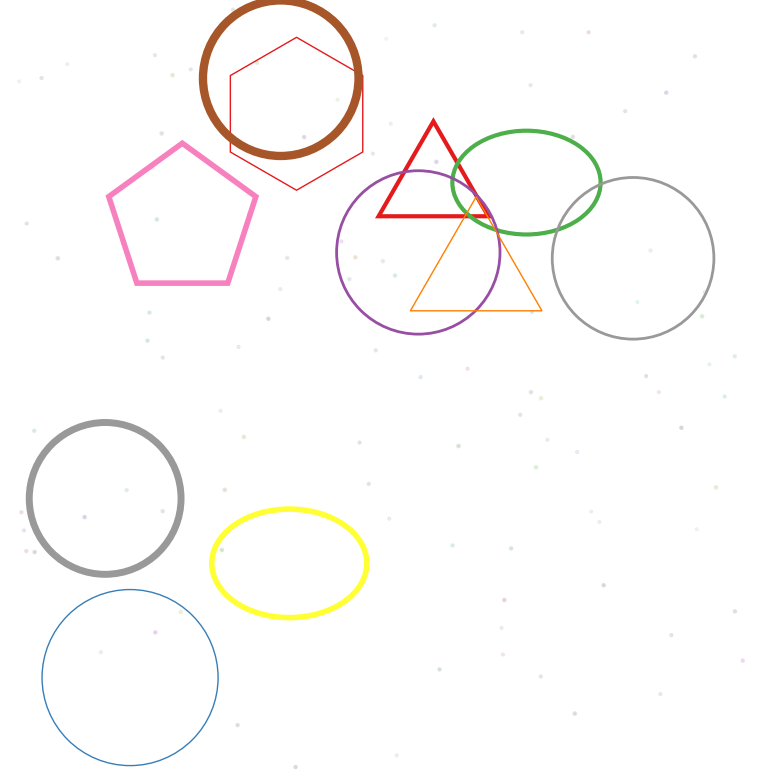[{"shape": "hexagon", "thickness": 0.5, "radius": 0.5, "center": [0.385, 0.852]}, {"shape": "triangle", "thickness": 1.5, "radius": 0.41, "center": [0.563, 0.76]}, {"shape": "circle", "thickness": 0.5, "radius": 0.57, "center": [0.169, 0.12]}, {"shape": "oval", "thickness": 1.5, "radius": 0.48, "center": [0.684, 0.763]}, {"shape": "circle", "thickness": 1, "radius": 0.53, "center": [0.543, 0.672]}, {"shape": "triangle", "thickness": 0.5, "radius": 0.49, "center": [0.618, 0.646]}, {"shape": "oval", "thickness": 2, "radius": 0.5, "center": [0.376, 0.268]}, {"shape": "circle", "thickness": 3, "radius": 0.51, "center": [0.365, 0.898]}, {"shape": "pentagon", "thickness": 2, "radius": 0.5, "center": [0.237, 0.714]}, {"shape": "circle", "thickness": 2.5, "radius": 0.49, "center": [0.137, 0.353]}, {"shape": "circle", "thickness": 1, "radius": 0.52, "center": [0.822, 0.665]}]